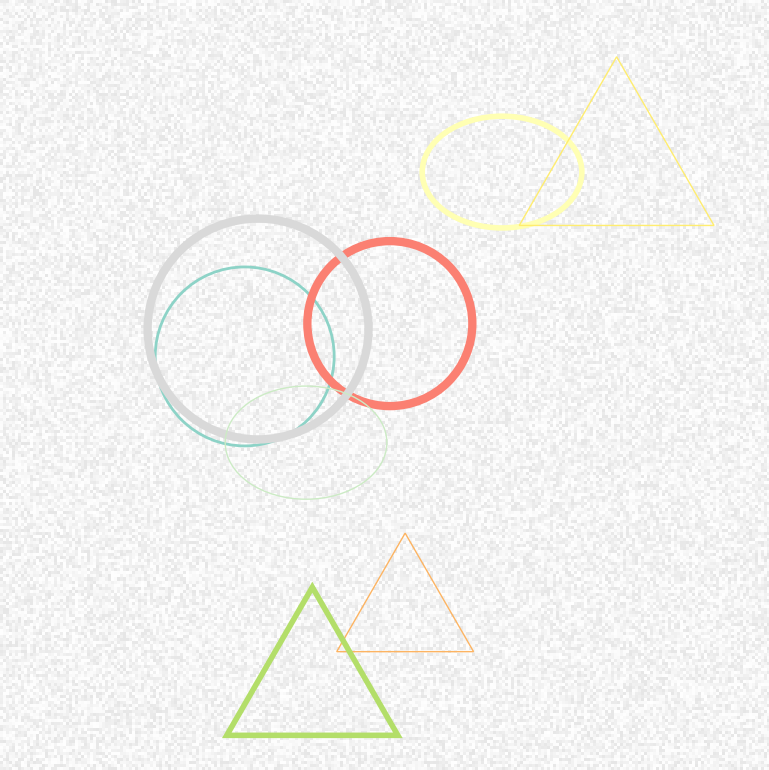[{"shape": "circle", "thickness": 1, "radius": 0.58, "center": [0.318, 0.537]}, {"shape": "oval", "thickness": 2, "radius": 0.52, "center": [0.652, 0.777]}, {"shape": "circle", "thickness": 3, "radius": 0.54, "center": [0.506, 0.58]}, {"shape": "triangle", "thickness": 0.5, "radius": 0.51, "center": [0.526, 0.205]}, {"shape": "triangle", "thickness": 2, "radius": 0.64, "center": [0.406, 0.109]}, {"shape": "circle", "thickness": 3, "radius": 0.72, "center": [0.335, 0.573]}, {"shape": "oval", "thickness": 0.5, "radius": 0.52, "center": [0.397, 0.425]}, {"shape": "triangle", "thickness": 0.5, "radius": 0.73, "center": [0.801, 0.78]}]